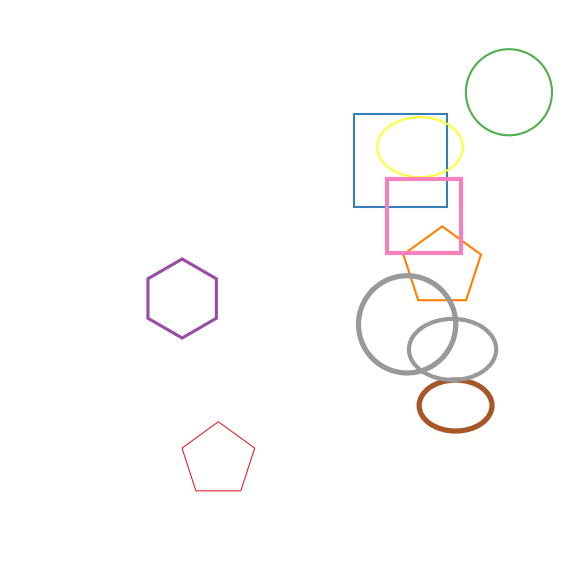[{"shape": "pentagon", "thickness": 0.5, "radius": 0.33, "center": [0.378, 0.203]}, {"shape": "square", "thickness": 1, "radius": 0.4, "center": [0.693, 0.721]}, {"shape": "circle", "thickness": 1, "radius": 0.37, "center": [0.881, 0.839]}, {"shape": "hexagon", "thickness": 1.5, "radius": 0.34, "center": [0.315, 0.482]}, {"shape": "pentagon", "thickness": 1, "radius": 0.35, "center": [0.766, 0.536]}, {"shape": "oval", "thickness": 1, "radius": 0.37, "center": [0.727, 0.744]}, {"shape": "oval", "thickness": 2.5, "radius": 0.32, "center": [0.789, 0.297]}, {"shape": "square", "thickness": 2, "radius": 0.32, "center": [0.734, 0.625]}, {"shape": "circle", "thickness": 2.5, "radius": 0.42, "center": [0.705, 0.438]}, {"shape": "oval", "thickness": 2, "radius": 0.38, "center": [0.784, 0.394]}]